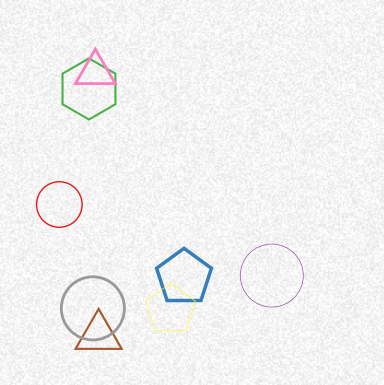[{"shape": "circle", "thickness": 1, "radius": 0.3, "center": [0.154, 0.469]}, {"shape": "pentagon", "thickness": 2.5, "radius": 0.37, "center": [0.478, 0.28]}, {"shape": "hexagon", "thickness": 1.5, "radius": 0.4, "center": [0.231, 0.769]}, {"shape": "circle", "thickness": 0.5, "radius": 0.41, "center": [0.706, 0.284]}, {"shape": "pentagon", "thickness": 0.5, "radius": 0.34, "center": [0.443, 0.197]}, {"shape": "triangle", "thickness": 1.5, "radius": 0.35, "center": [0.256, 0.128]}, {"shape": "triangle", "thickness": 2, "radius": 0.3, "center": [0.248, 0.813]}, {"shape": "circle", "thickness": 2, "radius": 0.41, "center": [0.241, 0.199]}]